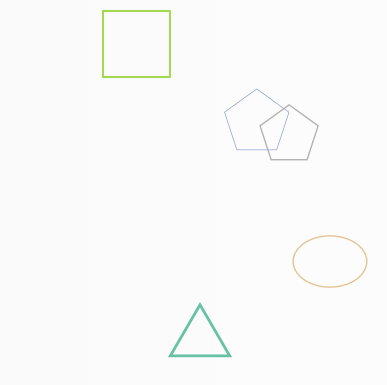[{"shape": "triangle", "thickness": 2, "radius": 0.44, "center": [0.516, 0.12]}, {"shape": "pentagon", "thickness": 0.5, "radius": 0.44, "center": [0.663, 0.682]}, {"shape": "square", "thickness": 1.5, "radius": 0.43, "center": [0.352, 0.885]}, {"shape": "oval", "thickness": 1, "radius": 0.48, "center": [0.851, 0.321]}, {"shape": "pentagon", "thickness": 1, "radius": 0.39, "center": [0.746, 0.649]}]